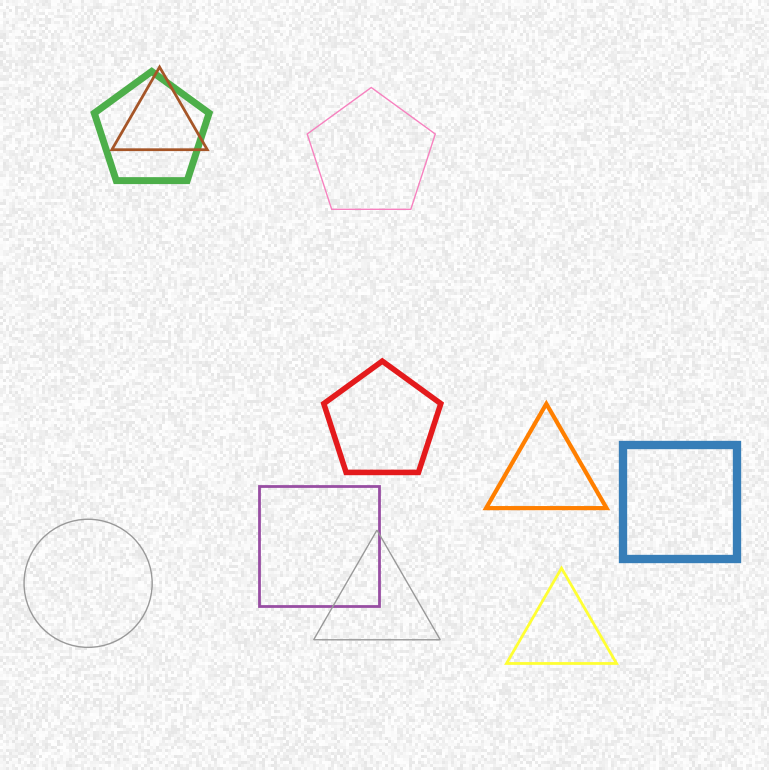[{"shape": "pentagon", "thickness": 2, "radius": 0.4, "center": [0.496, 0.451]}, {"shape": "square", "thickness": 3, "radius": 0.37, "center": [0.883, 0.348]}, {"shape": "pentagon", "thickness": 2.5, "radius": 0.39, "center": [0.197, 0.829]}, {"shape": "square", "thickness": 1, "radius": 0.39, "center": [0.414, 0.291]}, {"shape": "triangle", "thickness": 1.5, "radius": 0.45, "center": [0.71, 0.385]}, {"shape": "triangle", "thickness": 1, "radius": 0.41, "center": [0.729, 0.18]}, {"shape": "triangle", "thickness": 1, "radius": 0.36, "center": [0.207, 0.841]}, {"shape": "pentagon", "thickness": 0.5, "radius": 0.44, "center": [0.482, 0.799]}, {"shape": "circle", "thickness": 0.5, "radius": 0.42, "center": [0.114, 0.242]}, {"shape": "triangle", "thickness": 0.5, "radius": 0.47, "center": [0.49, 0.217]}]